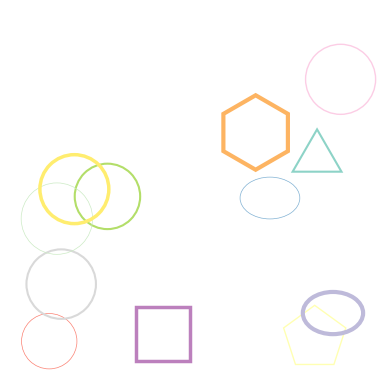[{"shape": "triangle", "thickness": 1.5, "radius": 0.37, "center": [0.824, 0.591]}, {"shape": "pentagon", "thickness": 1, "radius": 0.42, "center": [0.817, 0.122]}, {"shape": "oval", "thickness": 3, "radius": 0.39, "center": [0.865, 0.187]}, {"shape": "circle", "thickness": 0.5, "radius": 0.36, "center": [0.128, 0.114]}, {"shape": "oval", "thickness": 0.5, "radius": 0.39, "center": [0.701, 0.486]}, {"shape": "hexagon", "thickness": 3, "radius": 0.48, "center": [0.664, 0.656]}, {"shape": "circle", "thickness": 1.5, "radius": 0.42, "center": [0.279, 0.49]}, {"shape": "circle", "thickness": 1, "radius": 0.45, "center": [0.885, 0.794]}, {"shape": "circle", "thickness": 1.5, "radius": 0.45, "center": [0.159, 0.262]}, {"shape": "square", "thickness": 2.5, "radius": 0.35, "center": [0.424, 0.132]}, {"shape": "circle", "thickness": 0.5, "radius": 0.46, "center": [0.148, 0.432]}, {"shape": "circle", "thickness": 2.5, "radius": 0.45, "center": [0.193, 0.509]}]